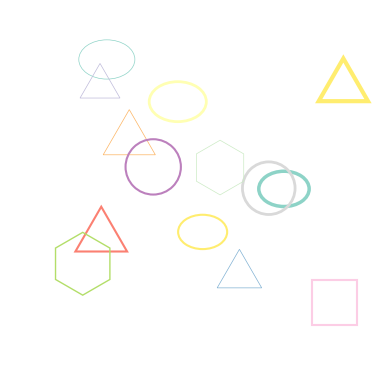[{"shape": "oval", "thickness": 2.5, "radius": 0.33, "center": [0.738, 0.509]}, {"shape": "oval", "thickness": 0.5, "radius": 0.36, "center": [0.277, 0.846]}, {"shape": "oval", "thickness": 2, "radius": 0.37, "center": [0.462, 0.736]}, {"shape": "triangle", "thickness": 0.5, "radius": 0.3, "center": [0.26, 0.775]}, {"shape": "triangle", "thickness": 1.5, "radius": 0.39, "center": [0.263, 0.386]}, {"shape": "triangle", "thickness": 0.5, "radius": 0.33, "center": [0.622, 0.286]}, {"shape": "triangle", "thickness": 0.5, "radius": 0.39, "center": [0.336, 0.637]}, {"shape": "hexagon", "thickness": 1, "radius": 0.41, "center": [0.215, 0.315]}, {"shape": "square", "thickness": 1.5, "radius": 0.29, "center": [0.868, 0.214]}, {"shape": "circle", "thickness": 2, "radius": 0.34, "center": [0.698, 0.511]}, {"shape": "circle", "thickness": 1.5, "radius": 0.36, "center": [0.398, 0.567]}, {"shape": "hexagon", "thickness": 0.5, "radius": 0.35, "center": [0.572, 0.565]}, {"shape": "oval", "thickness": 1.5, "radius": 0.32, "center": [0.526, 0.398]}, {"shape": "triangle", "thickness": 3, "radius": 0.37, "center": [0.892, 0.774]}]